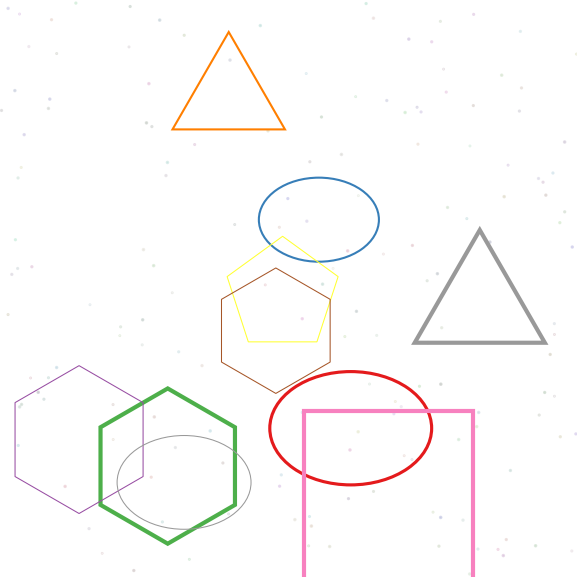[{"shape": "oval", "thickness": 1.5, "radius": 0.7, "center": [0.607, 0.258]}, {"shape": "oval", "thickness": 1, "radius": 0.52, "center": [0.552, 0.619]}, {"shape": "hexagon", "thickness": 2, "radius": 0.67, "center": [0.29, 0.192]}, {"shape": "hexagon", "thickness": 0.5, "radius": 0.64, "center": [0.137, 0.238]}, {"shape": "triangle", "thickness": 1, "radius": 0.56, "center": [0.396, 0.831]}, {"shape": "pentagon", "thickness": 0.5, "radius": 0.51, "center": [0.489, 0.489]}, {"shape": "hexagon", "thickness": 0.5, "radius": 0.54, "center": [0.478, 0.427]}, {"shape": "square", "thickness": 2, "radius": 0.73, "center": [0.673, 0.141]}, {"shape": "oval", "thickness": 0.5, "radius": 0.58, "center": [0.319, 0.164]}, {"shape": "triangle", "thickness": 2, "radius": 0.65, "center": [0.831, 0.471]}]